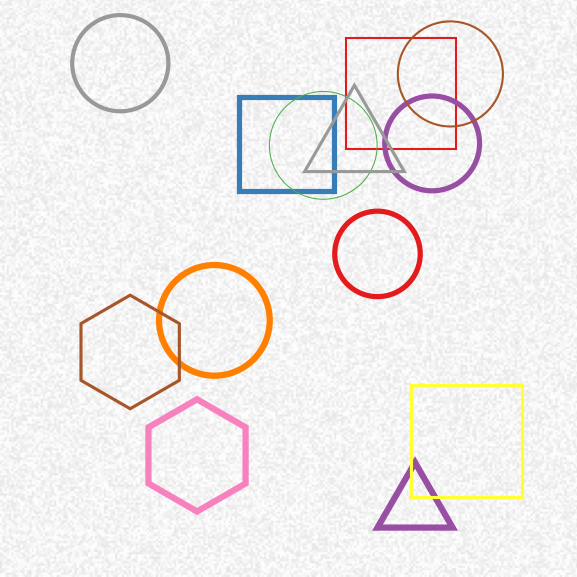[{"shape": "square", "thickness": 1, "radius": 0.48, "center": [0.694, 0.837]}, {"shape": "circle", "thickness": 2.5, "radius": 0.37, "center": [0.654, 0.559]}, {"shape": "square", "thickness": 2.5, "radius": 0.41, "center": [0.496, 0.75]}, {"shape": "circle", "thickness": 0.5, "radius": 0.47, "center": [0.56, 0.747]}, {"shape": "triangle", "thickness": 3, "radius": 0.38, "center": [0.719, 0.123]}, {"shape": "circle", "thickness": 2.5, "radius": 0.41, "center": [0.748, 0.751]}, {"shape": "circle", "thickness": 3, "radius": 0.48, "center": [0.371, 0.444]}, {"shape": "square", "thickness": 1.5, "radius": 0.48, "center": [0.808, 0.235]}, {"shape": "circle", "thickness": 1, "radius": 0.45, "center": [0.78, 0.871]}, {"shape": "hexagon", "thickness": 1.5, "radius": 0.49, "center": [0.225, 0.39]}, {"shape": "hexagon", "thickness": 3, "radius": 0.49, "center": [0.341, 0.211]}, {"shape": "circle", "thickness": 2, "radius": 0.42, "center": [0.208, 0.89]}, {"shape": "triangle", "thickness": 1.5, "radius": 0.5, "center": [0.614, 0.752]}]